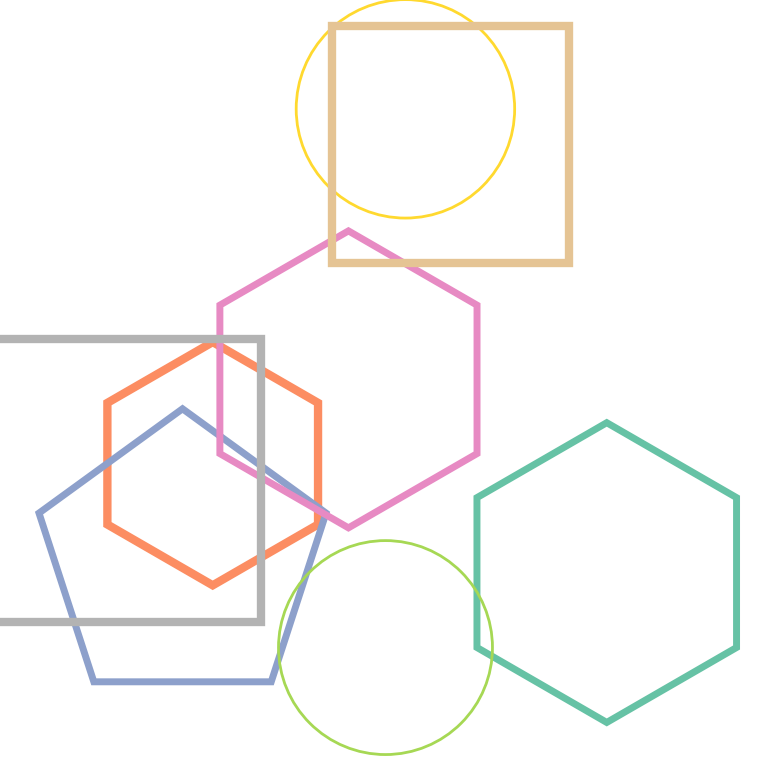[{"shape": "hexagon", "thickness": 2.5, "radius": 0.97, "center": [0.788, 0.256]}, {"shape": "hexagon", "thickness": 3, "radius": 0.79, "center": [0.276, 0.398]}, {"shape": "pentagon", "thickness": 2.5, "radius": 0.98, "center": [0.237, 0.273]}, {"shape": "hexagon", "thickness": 2.5, "radius": 0.96, "center": [0.453, 0.507]}, {"shape": "circle", "thickness": 1, "radius": 0.69, "center": [0.501, 0.159]}, {"shape": "circle", "thickness": 1, "radius": 0.71, "center": [0.527, 0.859]}, {"shape": "square", "thickness": 3, "radius": 0.77, "center": [0.585, 0.812]}, {"shape": "square", "thickness": 3, "radius": 0.92, "center": [0.155, 0.376]}]